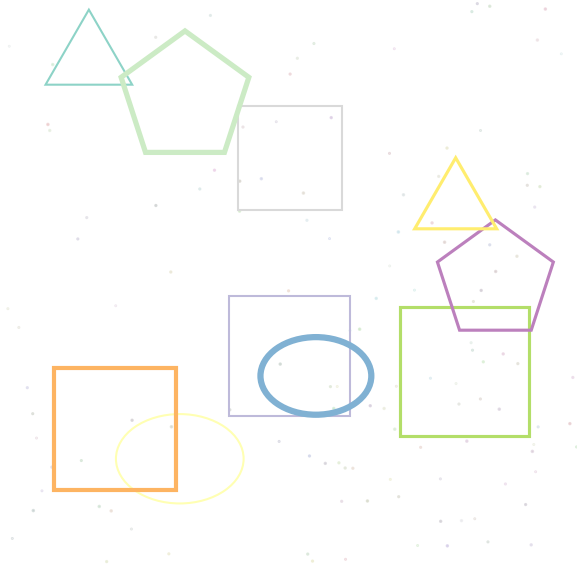[{"shape": "triangle", "thickness": 1, "radius": 0.43, "center": [0.154, 0.896]}, {"shape": "oval", "thickness": 1, "radius": 0.55, "center": [0.311, 0.205]}, {"shape": "square", "thickness": 1, "radius": 0.52, "center": [0.501, 0.383]}, {"shape": "oval", "thickness": 3, "radius": 0.48, "center": [0.547, 0.348]}, {"shape": "square", "thickness": 2, "radius": 0.53, "center": [0.2, 0.257]}, {"shape": "square", "thickness": 1.5, "radius": 0.56, "center": [0.805, 0.356]}, {"shape": "square", "thickness": 1, "radius": 0.45, "center": [0.502, 0.725]}, {"shape": "pentagon", "thickness": 1.5, "radius": 0.53, "center": [0.858, 0.513]}, {"shape": "pentagon", "thickness": 2.5, "radius": 0.58, "center": [0.32, 0.829]}, {"shape": "triangle", "thickness": 1.5, "radius": 0.41, "center": [0.789, 0.644]}]